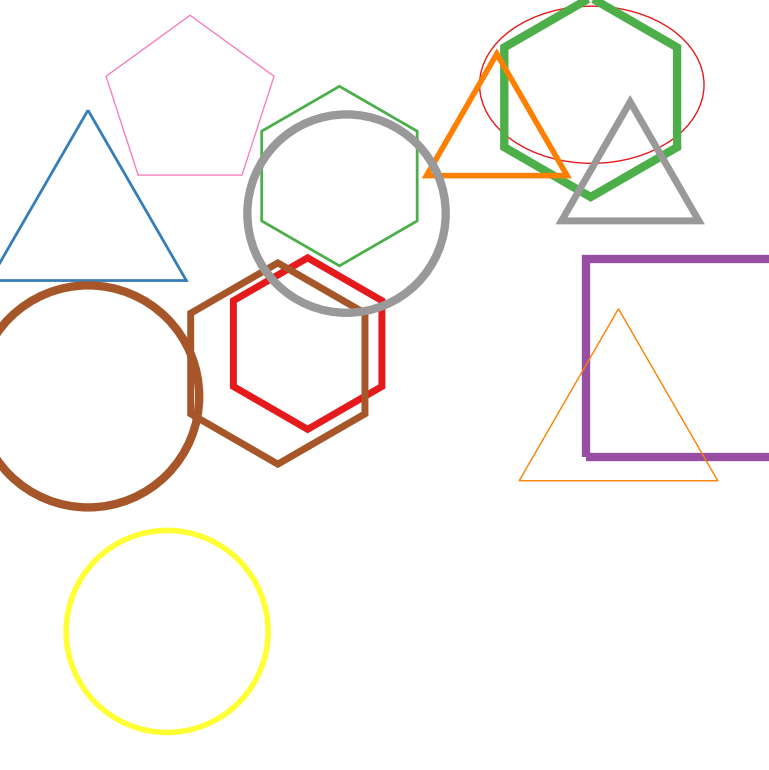[{"shape": "hexagon", "thickness": 2.5, "radius": 0.56, "center": [0.4, 0.554]}, {"shape": "oval", "thickness": 0.5, "radius": 0.73, "center": [0.769, 0.89]}, {"shape": "triangle", "thickness": 1, "radius": 0.74, "center": [0.114, 0.709]}, {"shape": "hexagon", "thickness": 1, "radius": 0.58, "center": [0.441, 0.771]}, {"shape": "hexagon", "thickness": 3, "radius": 0.65, "center": [0.767, 0.874]}, {"shape": "square", "thickness": 3, "radius": 0.64, "center": [0.889, 0.535]}, {"shape": "triangle", "thickness": 2, "radius": 0.53, "center": [0.645, 0.825]}, {"shape": "triangle", "thickness": 0.5, "radius": 0.74, "center": [0.803, 0.45]}, {"shape": "circle", "thickness": 2, "radius": 0.66, "center": [0.217, 0.18]}, {"shape": "circle", "thickness": 3, "radius": 0.72, "center": [0.115, 0.485]}, {"shape": "hexagon", "thickness": 2.5, "radius": 0.65, "center": [0.361, 0.528]}, {"shape": "pentagon", "thickness": 0.5, "radius": 0.57, "center": [0.247, 0.865]}, {"shape": "circle", "thickness": 3, "radius": 0.64, "center": [0.45, 0.723]}, {"shape": "triangle", "thickness": 2.5, "radius": 0.51, "center": [0.818, 0.765]}]